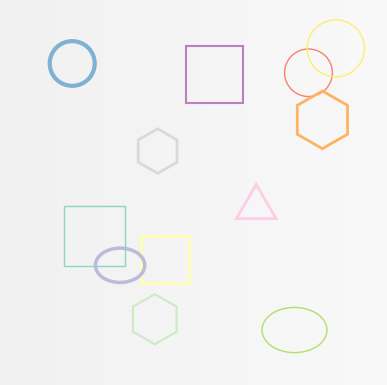[{"shape": "square", "thickness": 1, "radius": 0.39, "center": [0.243, 0.388]}, {"shape": "square", "thickness": 2, "radius": 0.31, "center": [0.426, 0.325]}, {"shape": "oval", "thickness": 2.5, "radius": 0.32, "center": [0.31, 0.311]}, {"shape": "circle", "thickness": 1, "radius": 0.31, "center": [0.796, 0.811]}, {"shape": "circle", "thickness": 3, "radius": 0.29, "center": [0.186, 0.835]}, {"shape": "hexagon", "thickness": 2, "radius": 0.37, "center": [0.832, 0.689]}, {"shape": "oval", "thickness": 1, "radius": 0.42, "center": [0.76, 0.143]}, {"shape": "triangle", "thickness": 2, "radius": 0.3, "center": [0.661, 0.462]}, {"shape": "hexagon", "thickness": 2, "radius": 0.29, "center": [0.407, 0.608]}, {"shape": "square", "thickness": 1.5, "radius": 0.37, "center": [0.555, 0.806]}, {"shape": "hexagon", "thickness": 1.5, "radius": 0.33, "center": [0.399, 0.171]}, {"shape": "circle", "thickness": 1, "radius": 0.37, "center": [0.867, 0.875]}]